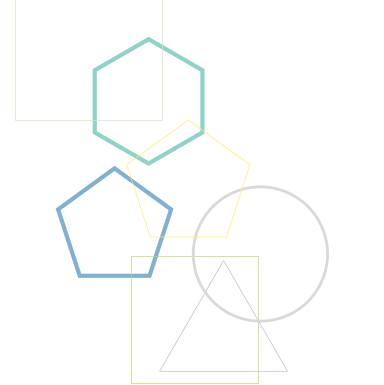[{"shape": "hexagon", "thickness": 3, "radius": 0.81, "center": [0.386, 0.737]}, {"shape": "triangle", "thickness": 0.5, "radius": 0.96, "center": [0.581, 0.131]}, {"shape": "pentagon", "thickness": 3, "radius": 0.77, "center": [0.298, 0.408]}, {"shape": "square", "thickness": 0.5, "radius": 0.82, "center": [0.505, 0.171]}, {"shape": "circle", "thickness": 2, "radius": 0.87, "center": [0.676, 0.34]}, {"shape": "square", "thickness": 0.5, "radius": 0.95, "center": [0.23, 0.879]}, {"shape": "pentagon", "thickness": 0.5, "radius": 0.84, "center": [0.489, 0.52]}]